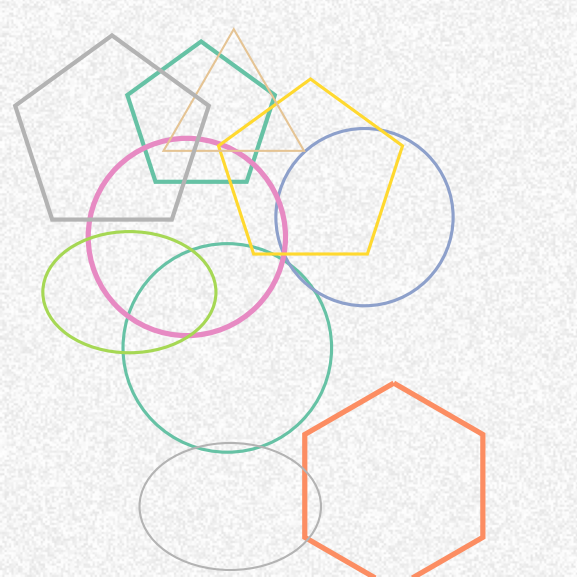[{"shape": "pentagon", "thickness": 2, "radius": 0.67, "center": [0.348, 0.793]}, {"shape": "circle", "thickness": 1.5, "radius": 0.9, "center": [0.394, 0.397]}, {"shape": "hexagon", "thickness": 2.5, "radius": 0.89, "center": [0.682, 0.158]}, {"shape": "circle", "thickness": 1.5, "radius": 0.77, "center": [0.631, 0.623]}, {"shape": "circle", "thickness": 2.5, "radius": 0.85, "center": [0.324, 0.589]}, {"shape": "oval", "thickness": 1.5, "radius": 0.75, "center": [0.224, 0.493]}, {"shape": "pentagon", "thickness": 1.5, "radius": 0.84, "center": [0.538, 0.695]}, {"shape": "triangle", "thickness": 1, "radius": 0.7, "center": [0.405, 0.808]}, {"shape": "pentagon", "thickness": 2, "radius": 0.88, "center": [0.194, 0.762]}, {"shape": "oval", "thickness": 1, "radius": 0.79, "center": [0.399, 0.122]}]